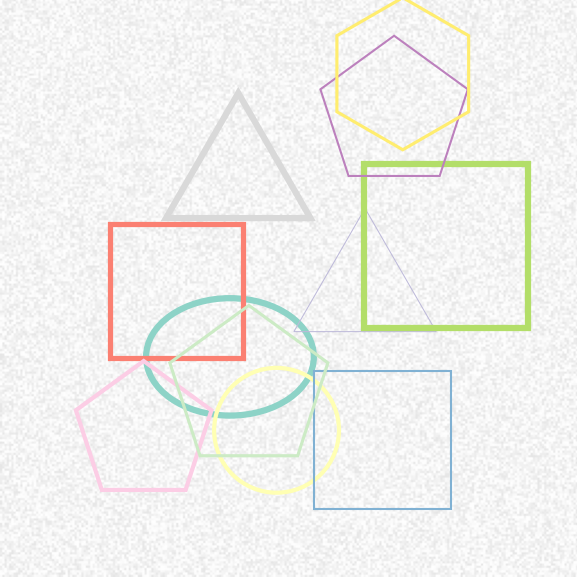[{"shape": "oval", "thickness": 3, "radius": 0.73, "center": [0.398, 0.381]}, {"shape": "circle", "thickness": 2, "radius": 0.54, "center": [0.479, 0.254]}, {"shape": "triangle", "thickness": 0.5, "radius": 0.71, "center": [0.632, 0.496]}, {"shape": "square", "thickness": 2.5, "radius": 0.58, "center": [0.306, 0.495]}, {"shape": "square", "thickness": 1, "radius": 0.6, "center": [0.662, 0.237]}, {"shape": "square", "thickness": 3, "radius": 0.71, "center": [0.773, 0.573]}, {"shape": "pentagon", "thickness": 2, "radius": 0.62, "center": [0.249, 0.251]}, {"shape": "triangle", "thickness": 3, "radius": 0.72, "center": [0.413, 0.694]}, {"shape": "pentagon", "thickness": 1, "radius": 0.67, "center": [0.682, 0.803]}, {"shape": "pentagon", "thickness": 1.5, "radius": 0.72, "center": [0.431, 0.326]}, {"shape": "hexagon", "thickness": 1.5, "radius": 0.66, "center": [0.697, 0.872]}]